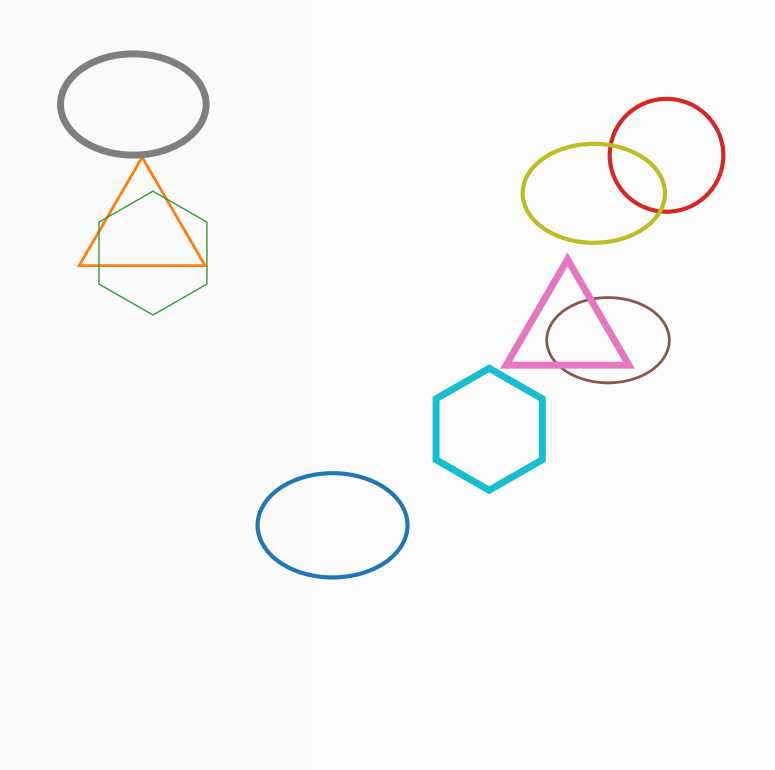[{"shape": "oval", "thickness": 1.5, "radius": 0.48, "center": [0.429, 0.318]}, {"shape": "triangle", "thickness": 1, "radius": 0.47, "center": [0.183, 0.702]}, {"shape": "hexagon", "thickness": 0.5, "radius": 0.4, "center": [0.197, 0.671]}, {"shape": "circle", "thickness": 1.5, "radius": 0.37, "center": [0.86, 0.798]}, {"shape": "oval", "thickness": 1, "radius": 0.4, "center": [0.785, 0.558]}, {"shape": "triangle", "thickness": 2.5, "radius": 0.46, "center": [0.732, 0.572]}, {"shape": "oval", "thickness": 2.5, "radius": 0.47, "center": [0.172, 0.864]}, {"shape": "oval", "thickness": 1.5, "radius": 0.46, "center": [0.766, 0.749]}, {"shape": "hexagon", "thickness": 2.5, "radius": 0.4, "center": [0.631, 0.442]}]